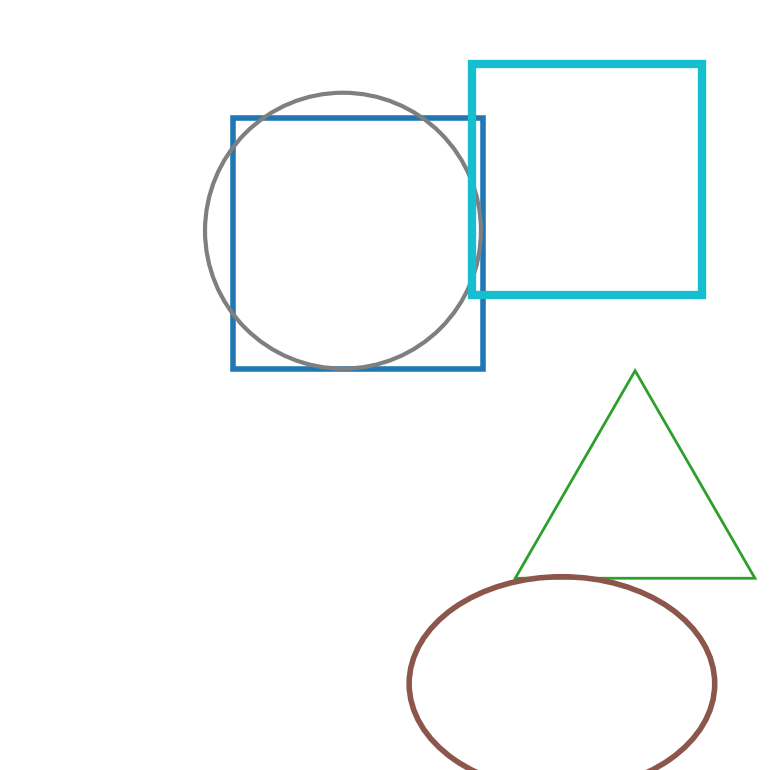[{"shape": "square", "thickness": 2, "radius": 0.81, "center": [0.465, 0.684]}, {"shape": "triangle", "thickness": 1, "radius": 0.9, "center": [0.825, 0.339]}, {"shape": "oval", "thickness": 2, "radius": 0.99, "center": [0.73, 0.112]}, {"shape": "circle", "thickness": 1.5, "radius": 0.9, "center": [0.445, 0.7]}, {"shape": "square", "thickness": 3, "radius": 0.75, "center": [0.763, 0.767]}]